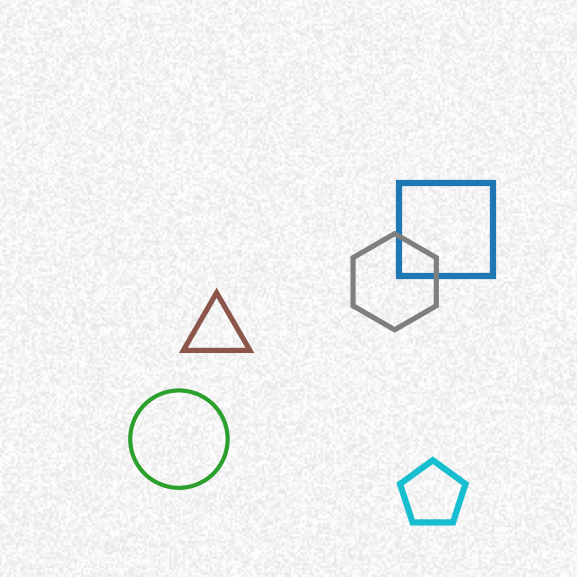[{"shape": "square", "thickness": 3, "radius": 0.41, "center": [0.772, 0.602]}, {"shape": "circle", "thickness": 2, "radius": 0.42, "center": [0.31, 0.239]}, {"shape": "triangle", "thickness": 2.5, "radius": 0.33, "center": [0.375, 0.426]}, {"shape": "hexagon", "thickness": 2.5, "radius": 0.42, "center": [0.683, 0.511]}, {"shape": "pentagon", "thickness": 3, "radius": 0.3, "center": [0.749, 0.143]}]